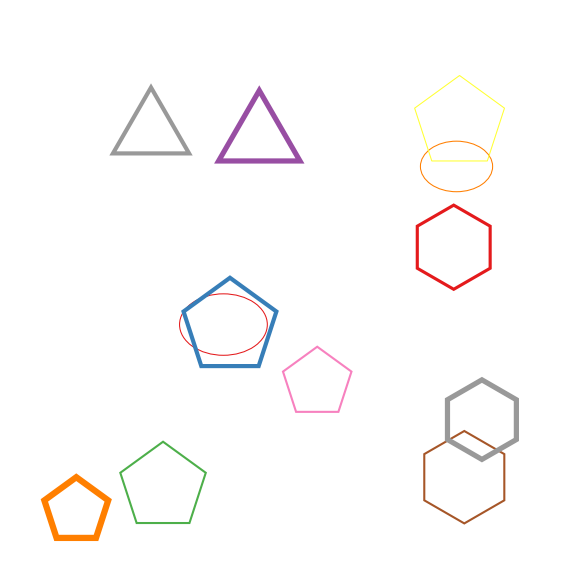[{"shape": "oval", "thickness": 0.5, "radius": 0.38, "center": [0.387, 0.437]}, {"shape": "hexagon", "thickness": 1.5, "radius": 0.36, "center": [0.786, 0.571]}, {"shape": "pentagon", "thickness": 2, "radius": 0.42, "center": [0.398, 0.434]}, {"shape": "pentagon", "thickness": 1, "radius": 0.39, "center": [0.282, 0.156]}, {"shape": "triangle", "thickness": 2.5, "radius": 0.41, "center": [0.449, 0.761]}, {"shape": "oval", "thickness": 0.5, "radius": 0.31, "center": [0.791, 0.711]}, {"shape": "pentagon", "thickness": 3, "radius": 0.29, "center": [0.132, 0.115]}, {"shape": "pentagon", "thickness": 0.5, "radius": 0.41, "center": [0.796, 0.787]}, {"shape": "hexagon", "thickness": 1, "radius": 0.4, "center": [0.804, 0.173]}, {"shape": "pentagon", "thickness": 1, "radius": 0.31, "center": [0.549, 0.336]}, {"shape": "triangle", "thickness": 2, "radius": 0.38, "center": [0.262, 0.772]}, {"shape": "hexagon", "thickness": 2.5, "radius": 0.34, "center": [0.835, 0.273]}]